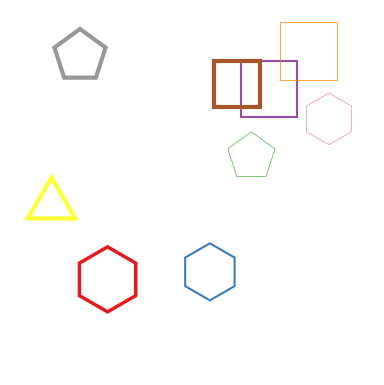[{"shape": "hexagon", "thickness": 2.5, "radius": 0.42, "center": [0.279, 0.274]}, {"shape": "hexagon", "thickness": 1.5, "radius": 0.37, "center": [0.545, 0.294]}, {"shape": "pentagon", "thickness": 0.5, "radius": 0.32, "center": [0.653, 0.593]}, {"shape": "square", "thickness": 1.5, "radius": 0.36, "center": [0.699, 0.77]}, {"shape": "square", "thickness": 0.5, "radius": 0.37, "center": [0.802, 0.868]}, {"shape": "triangle", "thickness": 3, "radius": 0.36, "center": [0.134, 0.468]}, {"shape": "square", "thickness": 3, "radius": 0.29, "center": [0.615, 0.782]}, {"shape": "hexagon", "thickness": 0.5, "radius": 0.34, "center": [0.854, 0.691]}, {"shape": "pentagon", "thickness": 3, "radius": 0.35, "center": [0.208, 0.855]}]